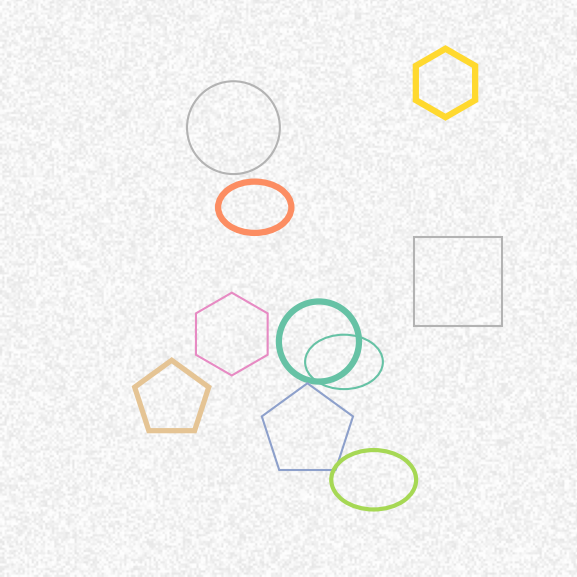[{"shape": "oval", "thickness": 1, "radius": 0.34, "center": [0.596, 0.372]}, {"shape": "circle", "thickness": 3, "radius": 0.35, "center": [0.552, 0.408]}, {"shape": "oval", "thickness": 3, "radius": 0.32, "center": [0.441, 0.64]}, {"shape": "pentagon", "thickness": 1, "radius": 0.42, "center": [0.532, 0.252]}, {"shape": "hexagon", "thickness": 1, "radius": 0.36, "center": [0.401, 0.421]}, {"shape": "oval", "thickness": 2, "radius": 0.37, "center": [0.647, 0.168]}, {"shape": "hexagon", "thickness": 3, "radius": 0.3, "center": [0.771, 0.855]}, {"shape": "pentagon", "thickness": 2.5, "radius": 0.34, "center": [0.297, 0.308]}, {"shape": "circle", "thickness": 1, "radius": 0.4, "center": [0.404, 0.778]}, {"shape": "square", "thickness": 1, "radius": 0.38, "center": [0.793, 0.512]}]